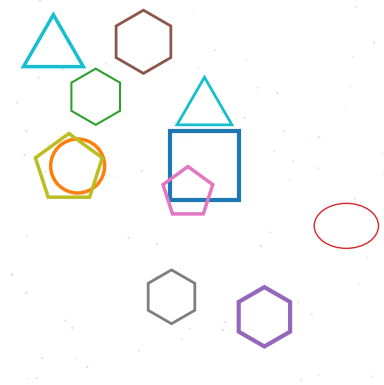[{"shape": "square", "thickness": 3, "radius": 0.45, "center": [0.531, 0.57]}, {"shape": "circle", "thickness": 2.5, "radius": 0.35, "center": [0.202, 0.569]}, {"shape": "hexagon", "thickness": 1.5, "radius": 0.36, "center": [0.249, 0.749]}, {"shape": "oval", "thickness": 1, "radius": 0.42, "center": [0.9, 0.413]}, {"shape": "hexagon", "thickness": 3, "radius": 0.39, "center": [0.687, 0.177]}, {"shape": "hexagon", "thickness": 2, "radius": 0.41, "center": [0.373, 0.891]}, {"shape": "pentagon", "thickness": 2.5, "radius": 0.34, "center": [0.488, 0.499]}, {"shape": "hexagon", "thickness": 2, "radius": 0.35, "center": [0.445, 0.229]}, {"shape": "pentagon", "thickness": 2.5, "radius": 0.46, "center": [0.179, 0.562]}, {"shape": "triangle", "thickness": 2.5, "radius": 0.45, "center": [0.139, 0.872]}, {"shape": "triangle", "thickness": 2, "radius": 0.41, "center": [0.531, 0.717]}]